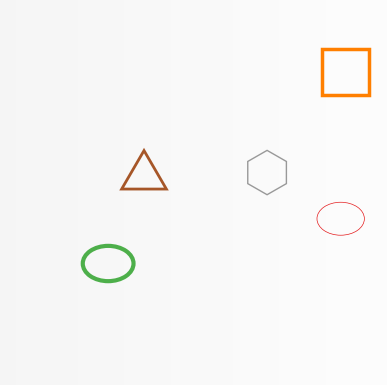[{"shape": "oval", "thickness": 0.5, "radius": 0.31, "center": [0.879, 0.432]}, {"shape": "oval", "thickness": 3, "radius": 0.33, "center": [0.279, 0.316]}, {"shape": "square", "thickness": 2.5, "radius": 0.3, "center": [0.892, 0.813]}, {"shape": "triangle", "thickness": 2, "radius": 0.33, "center": [0.372, 0.542]}, {"shape": "hexagon", "thickness": 1, "radius": 0.29, "center": [0.689, 0.552]}]